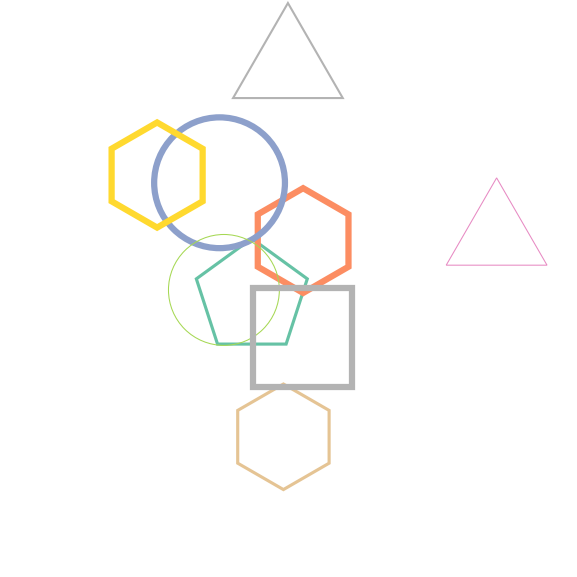[{"shape": "pentagon", "thickness": 1.5, "radius": 0.51, "center": [0.436, 0.485]}, {"shape": "hexagon", "thickness": 3, "radius": 0.45, "center": [0.525, 0.583]}, {"shape": "circle", "thickness": 3, "radius": 0.57, "center": [0.38, 0.683]}, {"shape": "triangle", "thickness": 0.5, "radius": 0.5, "center": [0.86, 0.59]}, {"shape": "circle", "thickness": 0.5, "radius": 0.48, "center": [0.388, 0.497]}, {"shape": "hexagon", "thickness": 3, "radius": 0.46, "center": [0.272, 0.696]}, {"shape": "hexagon", "thickness": 1.5, "radius": 0.46, "center": [0.491, 0.243]}, {"shape": "triangle", "thickness": 1, "radius": 0.55, "center": [0.499, 0.884]}, {"shape": "square", "thickness": 3, "radius": 0.43, "center": [0.524, 0.415]}]